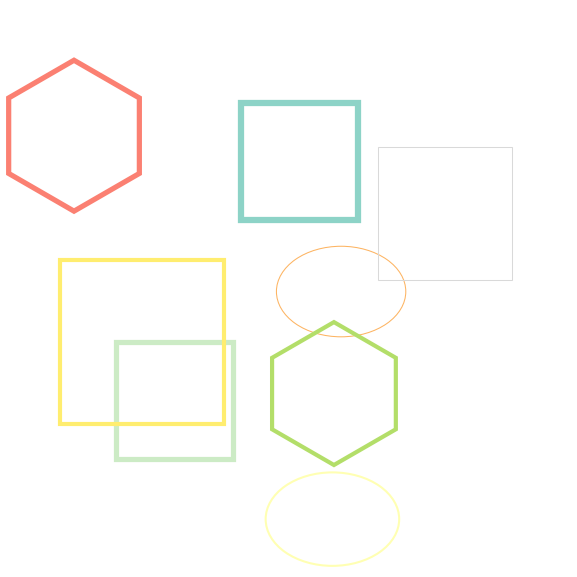[{"shape": "square", "thickness": 3, "radius": 0.51, "center": [0.519, 0.719]}, {"shape": "oval", "thickness": 1, "radius": 0.58, "center": [0.576, 0.1]}, {"shape": "hexagon", "thickness": 2.5, "radius": 0.65, "center": [0.128, 0.764]}, {"shape": "oval", "thickness": 0.5, "radius": 0.56, "center": [0.591, 0.494]}, {"shape": "hexagon", "thickness": 2, "radius": 0.62, "center": [0.578, 0.318]}, {"shape": "square", "thickness": 0.5, "radius": 0.58, "center": [0.771, 0.63]}, {"shape": "square", "thickness": 2.5, "radius": 0.5, "center": [0.302, 0.306]}, {"shape": "square", "thickness": 2, "radius": 0.71, "center": [0.246, 0.407]}]